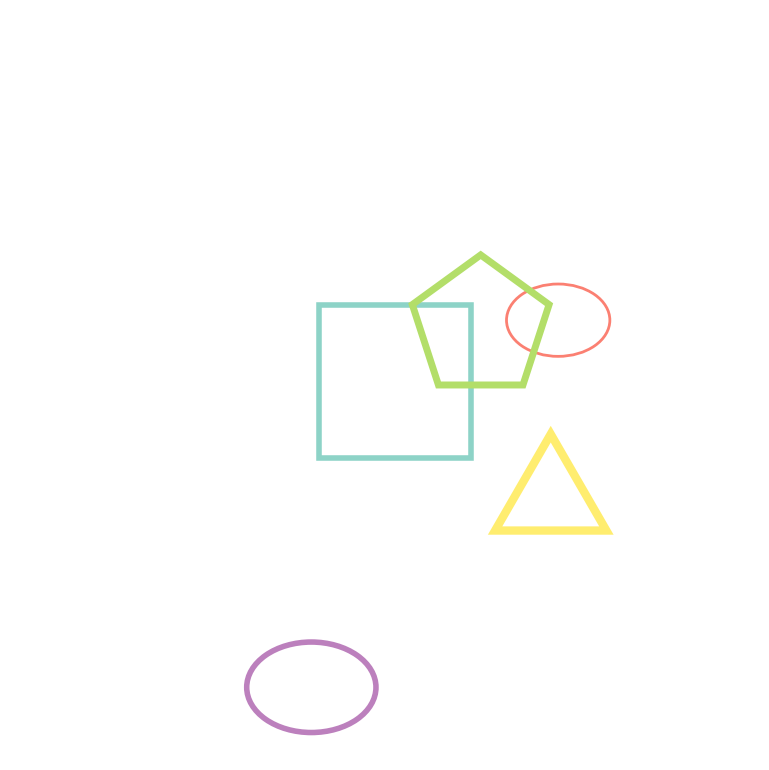[{"shape": "square", "thickness": 2, "radius": 0.49, "center": [0.513, 0.504]}, {"shape": "oval", "thickness": 1, "radius": 0.34, "center": [0.725, 0.584]}, {"shape": "pentagon", "thickness": 2.5, "radius": 0.47, "center": [0.624, 0.576]}, {"shape": "oval", "thickness": 2, "radius": 0.42, "center": [0.404, 0.107]}, {"shape": "triangle", "thickness": 3, "radius": 0.42, "center": [0.715, 0.353]}]